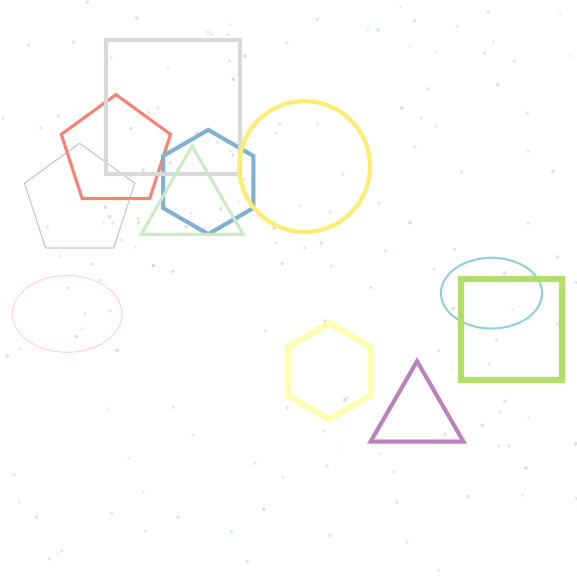[{"shape": "oval", "thickness": 1, "radius": 0.44, "center": [0.851, 0.492]}, {"shape": "hexagon", "thickness": 3, "radius": 0.42, "center": [0.57, 0.356]}, {"shape": "pentagon", "thickness": 0.5, "radius": 0.5, "center": [0.138, 0.651]}, {"shape": "pentagon", "thickness": 1.5, "radius": 0.5, "center": [0.201, 0.736]}, {"shape": "hexagon", "thickness": 2, "radius": 0.45, "center": [0.361, 0.684]}, {"shape": "square", "thickness": 3, "radius": 0.44, "center": [0.885, 0.429]}, {"shape": "oval", "thickness": 0.5, "radius": 0.47, "center": [0.116, 0.456]}, {"shape": "square", "thickness": 2, "radius": 0.58, "center": [0.299, 0.814]}, {"shape": "triangle", "thickness": 2, "radius": 0.46, "center": [0.722, 0.281]}, {"shape": "triangle", "thickness": 1.5, "radius": 0.51, "center": [0.333, 0.644]}, {"shape": "circle", "thickness": 2, "radius": 0.57, "center": [0.527, 0.711]}]